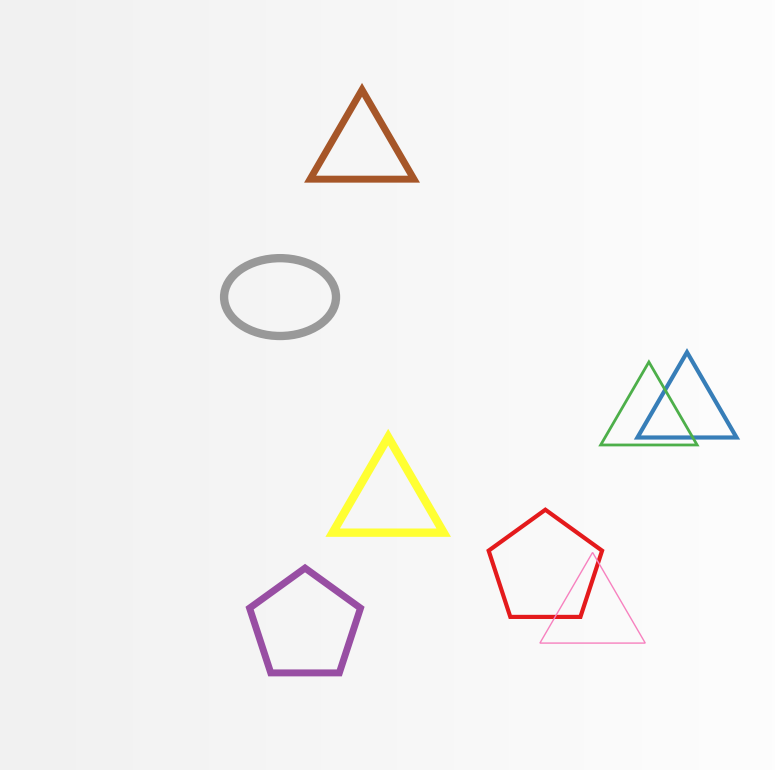[{"shape": "pentagon", "thickness": 1.5, "radius": 0.38, "center": [0.704, 0.261]}, {"shape": "triangle", "thickness": 1.5, "radius": 0.37, "center": [0.886, 0.469]}, {"shape": "triangle", "thickness": 1, "radius": 0.36, "center": [0.837, 0.458]}, {"shape": "pentagon", "thickness": 2.5, "radius": 0.38, "center": [0.394, 0.187]}, {"shape": "triangle", "thickness": 3, "radius": 0.41, "center": [0.501, 0.35]}, {"shape": "triangle", "thickness": 2.5, "radius": 0.39, "center": [0.467, 0.806]}, {"shape": "triangle", "thickness": 0.5, "radius": 0.39, "center": [0.765, 0.204]}, {"shape": "oval", "thickness": 3, "radius": 0.36, "center": [0.361, 0.614]}]